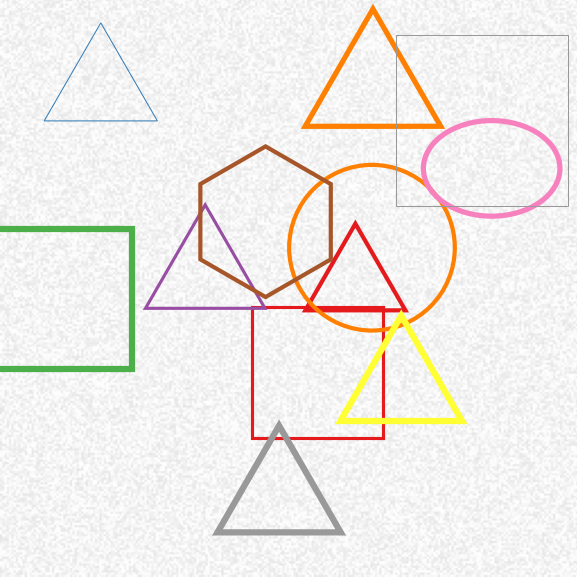[{"shape": "square", "thickness": 1.5, "radius": 0.57, "center": [0.549, 0.354]}, {"shape": "triangle", "thickness": 2, "radius": 0.5, "center": [0.615, 0.512]}, {"shape": "triangle", "thickness": 0.5, "radius": 0.57, "center": [0.175, 0.846]}, {"shape": "square", "thickness": 3, "radius": 0.61, "center": [0.107, 0.481]}, {"shape": "triangle", "thickness": 1.5, "radius": 0.6, "center": [0.355, 0.525]}, {"shape": "triangle", "thickness": 2.5, "radius": 0.68, "center": [0.646, 0.848]}, {"shape": "circle", "thickness": 2, "radius": 0.72, "center": [0.644, 0.57]}, {"shape": "triangle", "thickness": 3, "radius": 0.61, "center": [0.695, 0.331]}, {"shape": "hexagon", "thickness": 2, "radius": 0.65, "center": [0.46, 0.615]}, {"shape": "oval", "thickness": 2.5, "radius": 0.59, "center": [0.851, 0.708]}, {"shape": "triangle", "thickness": 3, "radius": 0.62, "center": [0.483, 0.139]}, {"shape": "square", "thickness": 0.5, "radius": 0.74, "center": [0.835, 0.79]}]